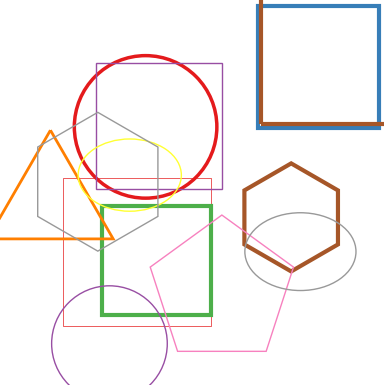[{"shape": "circle", "thickness": 2.5, "radius": 0.93, "center": [0.378, 0.67]}, {"shape": "square", "thickness": 0.5, "radius": 0.96, "center": [0.355, 0.345]}, {"shape": "square", "thickness": 3, "radius": 0.79, "center": [0.827, 0.827]}, {"shape": "square", "thickness": 3, "radius": 0.71, "center": [0.408, 0.323]}, {"shape": "circle", "thickness": 1, "radius": 0.75, "center": [0.284, 0.107]}, {"shape": "square", "thickness": 1, "radius": 0.82, "center": [0.413, 0.673]}, {"shape": "triangle", "thickness": 2, "radius": 0.94, "center": [0.131, 0.474]}, {"shape": "oval", "thickness": 1, "radius": 0.67, "center": [0.337, 0.545]}, {"shape": "square", "thickness": 3, "radius": 0.82, "center": [0.842, 0.842]}, {"shape": "hexagon", "thickness": 3, "radius": 0.7, "center": [0.756, 0.435]}, {"shape": "pentagon", "thickness": 1, "radius": 0.98, "center": [0.576, 0.246]}, {"shape": "oval", "thickness": 1, "radius": 0.72, "center": [0.78, 0.346]}, {"shape": "hexagon", "thickness": 1, "radius": 0.9, "center": [0.254, 0.528]}]